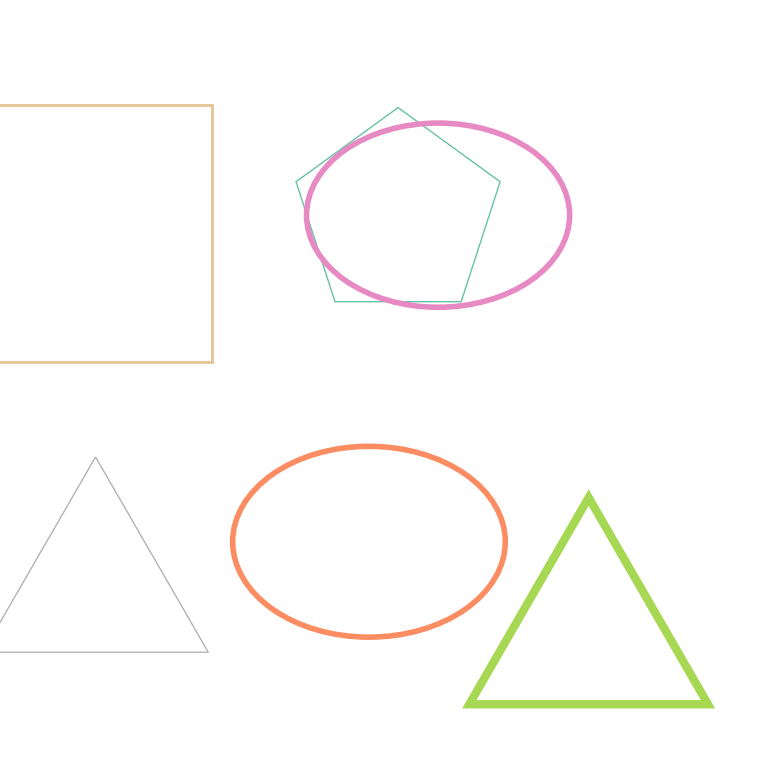[{"shape": "pentagon", "thickness": 0.5, "radius": 0.7, "center": [0.517, 0.721]}, {"shape": "oval", "thickness": 2, "radius": 0.89, "center": [0.479, 0.296]}, {"shape": "oval", "thickness": 2, "radius": 0.85, "center": [0.569, 0.721]}, {"shape": "triangle", "thickness": 3, "radius": 0.89, "center": [0.764, 0.175]}, {"shape": "square", "thickness": 1, "radius": 0.83, "center": [0.108, 0.696]}, {"shape": "triangle", "thickness": 0.5, "radius": 0.85, "center": [0.124, 0.238]}]